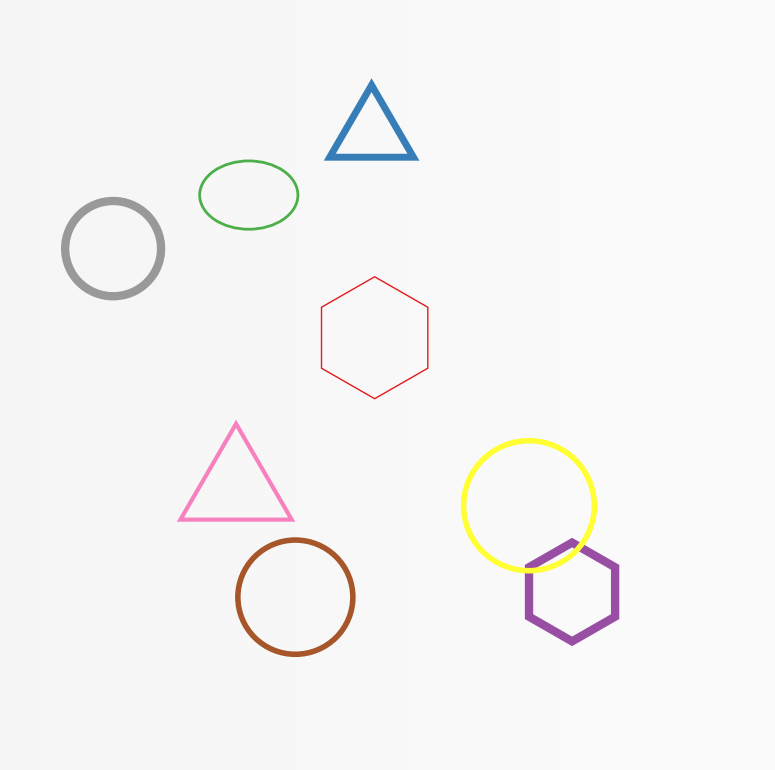[{"shape": "hexagon", "thickness": 0.5, "radius": 0.4, "center": [0.483, 0.561]}, {"shape": "triangle", "thickness": 2.5, "radius": 0.31, "center": [0.479, 0.827]}, {"shape": "oval", "thickness": 1, "radius": 0.32, "center": [0.321, 0.747]}, {"shape": "hexagon", "thickness": 3, "radius": 0.32, "center": [0.738, 0.231]}, {"shape": "circle", "thickness": 2, "radius": 0.42, "center": [0.683, 0.343]}, {"shape": "circle", "thickness": 2, "radius": 0.37, "center": [0.381, 0.224]}, {"shape": "triangle", "thickness": 1.5, "radius": 0.41, "center": [0.305, 0.367]}, {"shape": "circle", "thickness": 3, "radius": 0.31, "center": [0.146, 0.677]}]